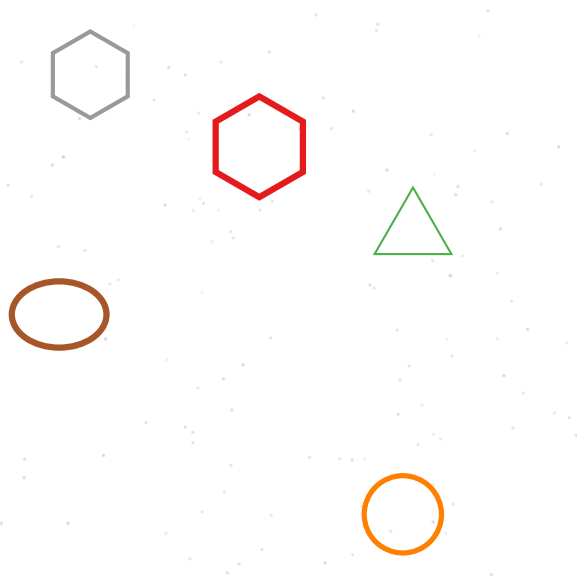[{"shape": "hexagon", "thickness": 3, "radius": 0.44, "center": [0.449, 0.745]}, {"shape": "triangle", "thickness": 1, "radius": 0.38, "center": [0.715, 0.598]}, {"shape": "circle", "thickness": 2.5, "radius": 0.33, "center": [0.698, 0.109]}, {"shape": "oval", "thickness": 3, "radius": 0.41, "center": [0.102, 0.455]}, {"shape": "hexagon", "thickness": 2, "radius": 0.37, "center": [0.156, 0.87]}]